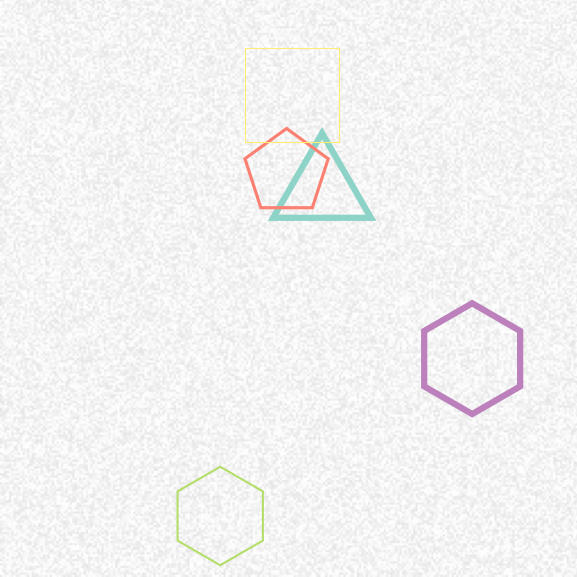[{"shape": "triangle", "thickness": 3, "radius": 0.49, "center": [0.558, 0.671]}, {"shape": "pentagon", "thickness": 1.5, "radius": 0.38, "center": [0.496, 0.701]}, {"shape": "hexagon", "thickness": 1, "radius": 0.43, "center": [0.381, 0.106]}, {"shape": "hexagon", "thickness": 3, "radius": 0.48, "center": [0.818, 0.378]}, {"shape": "square", "thickness": 0.5, "radius": 0.41, "center": [0.506, 0.835]}]